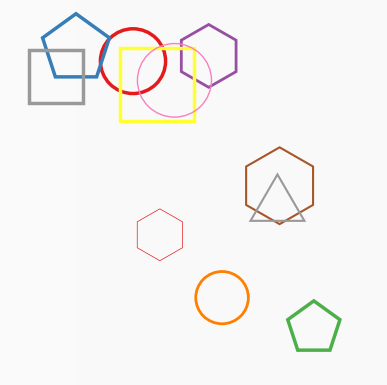[{"shape": "hexagon", "thickness": 0.5, "radius": 0.34, "center": [0.413, 0.39]}, {"shape": "circle", "thickness": 2.5, "radius": 0.42, "center": [0.343, 0.841]}, {"shape": "pentagon", "thickness": 2.5, "radius": 0.45, "center": [0.196, 0.874]}, {"shape": "pentagon", "thickness": 2.5, "radius": 0.35, "center": [0.81, 0.148]}, {"shape": "hexagon", "thickness": 2, "radius": 0.41, "center": [0.539, 0.855]}, {"shape": "circle", "thickness": 2, "radius": 0.34, "center": [0.573, 0.227]}, {"shape": "square", "thickness": 2.5, "radius": 0.47, "center": [0.405, 0.781]}, {"shape": "hexagon", "thickness": 1.5, "radius": 0.5, "center": [0.722, 0.518]}, {"shape": "circle", "thickness": 1, "radius": 0.48, "center": [0.45, 0.791]}, {"shape": "square", "thickness": 2.5, "radius": 0.35, "center": [0.143, 0.801]}, {"shape": "triangle", "thickness": 1.5, "radius": 0.4, "center": [0.716, 0.467]}]